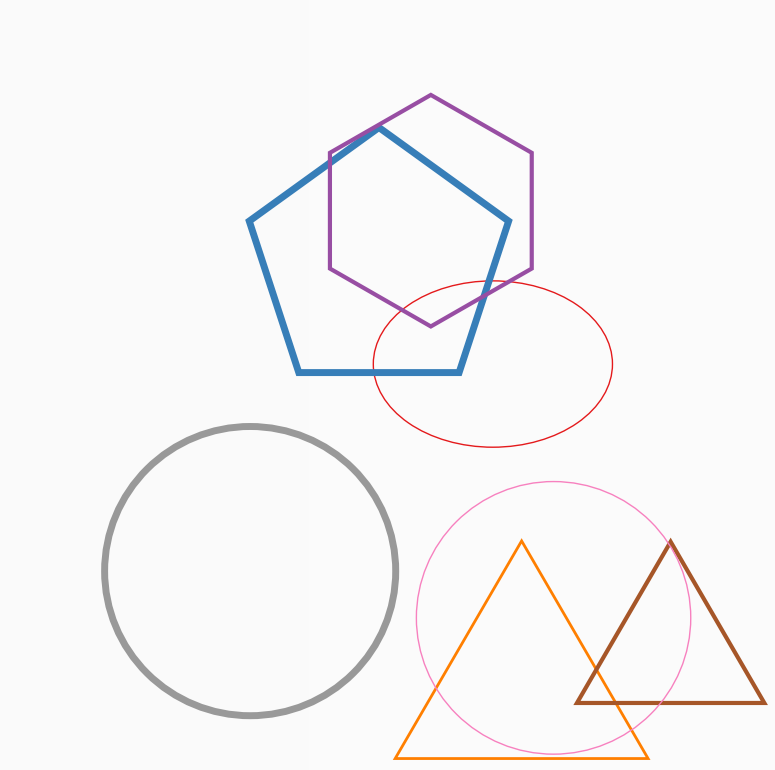[{"shape": "oval", "thickness": 0.5, "radius": 0.77, "center": [0.636, 0.527]}, {"shape": "pentagon", "thickness": 2.5, "radius": 0.88, "center": [0.489, 0.658]}, {"shape": "hexagon", "thickness": 1.5, "radius": 0.75, "center": [0.556, 0.726]}, {"shape": "triangle", "thickness": 1, "radius": 0.94, "center": [0.673, 0.109]}, {"shape": "triangle", "thickness": 1.5, "radius": 0.7, "center": [0.865, 0.157]}, {"shape": "circle", "thickness": 0.5, "radius": 0.89, "center": [0.714, 0.198]}, {"shape": "circle", "thickness": 2.5, "radius": 0.94, "center": [0.323, 0.258]}]